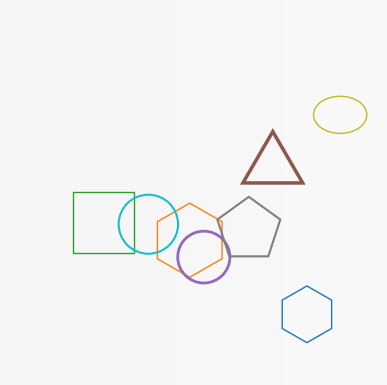[{"shape": "hexagon", "thickness": 1, "radius": 0.37, "center": [0.792, 0.184]}, {"shape": "hexagon", "thickness": 1, "radius": 0.48, "center": [0.49, 0.376]}, {"shape": "square", "thickness": 1, "radius": 0.4, "center": [0.267, 0.422]}, {"shape": "circle", "thickness": 2, "radius": 0.34, "center": [0.526, 0.332]}, {"shape": "triangle", "thickness": 2.5, "radius": 0.45, "center": [0.704, 0.569]}, {"shape": "pentagon", "thickness": 1.5, "radius": 0.43, "center": [0.642, 0.403]}, {"shape": "oval", "thickness": 1, "radius": 0.34, "center": [0.878, 0.702]}, {"shape": "circle", "thickness": 1.5, "radius": 0.38, "center": [0.383, 0.418]}]